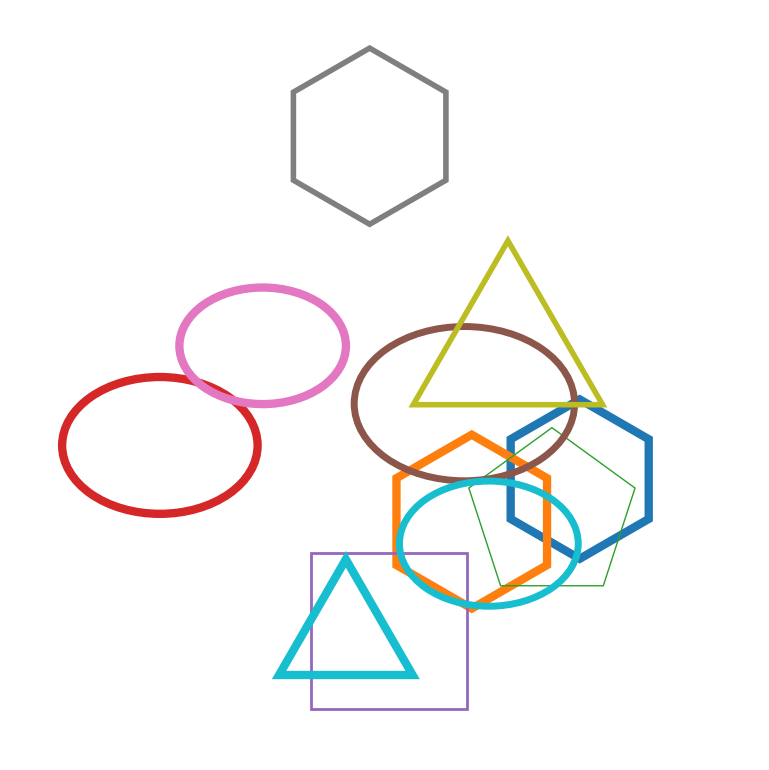[{"shape": "hexagon", "thickness": 3, "radius": 0.52, "center": [0.753, 0.378]}, {"shape": "hexagon", "thickness": 3, "radius": 0.56, "center": [0.613, 0.323]}, {"shape": "pentagon", "thickness": 0.5, "radius": 0.57, "center": [0.717, 0.331]}, {"shape": "oval", "thickness": 3, "radius": 0.63, "center": [0.208, 0.422]}, {"shape": "square", "thickness": 1, "radius": 0.51, "center": [0.505, 0.181]}, {"shape": "oval", "thickness": 2.5, "radius": 0.72, "center": [0.603, 0.476]}, {"shape": "oval", "thickness": 3, "radius": 0.54, "center": [0.341, 0.551]}, {"shape": "hexagon", "thickness": 2, "radius": 0.57, "center": [0.48, 0.823]}, {"shape": "triangle", "thickness": 2, "radius": 0.71, "center": [0.66, 0.545]}, {"shape": "triangle", "thickness": 3, "radius": 0.5, "center": [0.449, 0.173]}, {"shape": "oval", "thickness": 2.5, "radius": 0.58, "center": [0.635, 0.294]}]